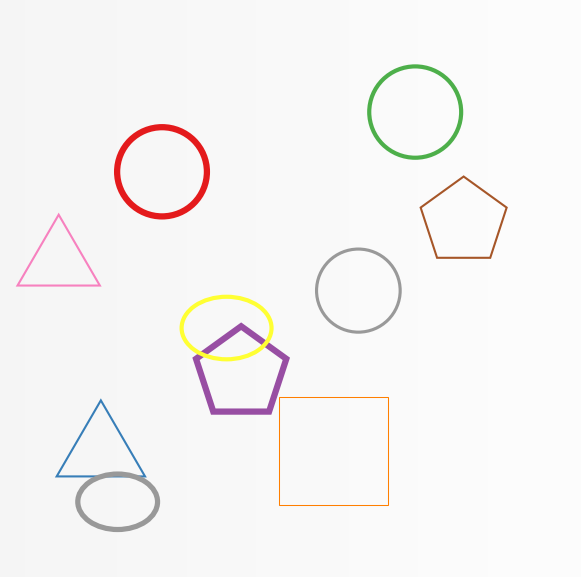[{"shape": "circle", "thickness": 3, "radius": 0.39, "center": [0.279, 0.702]}, {"shape": "triangle", "thickness": 1, "radius": 0.44, "center": [0.174, 0.218]}, {"shape": "circle", "thickness": 2, "radius": 0.4, "center": [0.714, 0.805]}, {"shape": "pentagon", "thickness": 3, "radius": 0.41, "center": [0.415, 0.352]}, {"shape": "square", "thickness": 0.5, "radius": 0.47, "center": [0.574, 0.218]}, {"shape": "oval", "thickness": 2, "radius": 0.39, "center": [0.39, 0.431]}, {"shape": "pentagon", "thickness": 1, "radius": 0.39, "center": [0.798, 0.616]}, {"shape": "triangle", "thickness": 1, "radius": 0.41, "center": [0.101, 0.546]}, {"shape": "circle", "thickness": 1.5, "radius": 0.36, "center": [0.617, 0.496]}, {"shape": "oval", "thickness": 2.5, "radius": 0.34, "center": [0.202, 0.13]}]